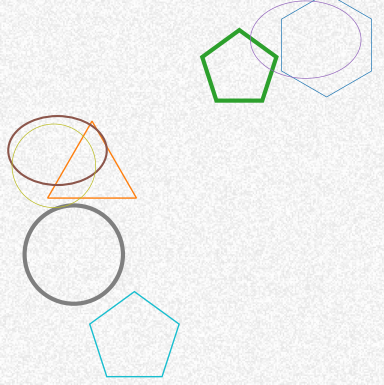[{"shape": "hexagon", "thickness": 0.5, "radius": 0.67, "center": [0.848, 0.883]}, {"shape": "triangle", "thickness": 1, "radius": 0.67, "center": [0.239, 0.552]}, {"shape": "pentagon", "thickness": 3, "radius": 0.51, "center": [0.622, 0.821]}, {"shape": "oval", "thickness": 0.5, "radius": 0.72, "center": [0.794, 0.897]}, {"shape": "oval", "thickness": 1.5, "radius": 0.64, "center": [0.149, 0.609]}, {"shape": "circle", "thickness": 3, "radius": 0.64, "center": [0.192, 0.339]}, {"shape": "circle", "thickness": 0.5, "radius": 0.54, "center": [0.14, 0.569]}, {"shape": "pentagon", "thickness": 1, "radius": 0.61, "center": [0.349, 0.12]}]